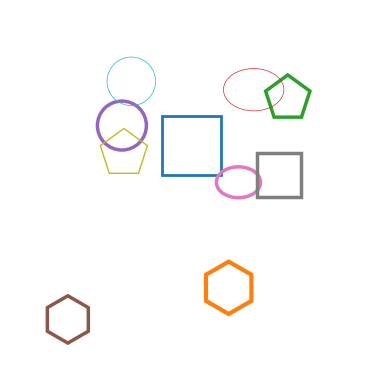[{"shape": "square", "thickness": 2, "radius": 0.38, "center": [0.497, 0.623]}, {"shape": "hexagon", "thickness": 3, "radius": 0.34, "center": [0.594, 0.252]}, {"shape": "pentagon", "thickness": 2.5, "radius": 0.3, "center": [0.748, 0.745]}, {"shape": "oval", "thickness": 0.5, "radius": 0.39, "center": [0.659, 0.767]}, {"shape": "circle", "thickness": 2.5, "radius": 0.32, "center": [0.317, 0.674]}, {"shape": "hexagon", "thickness": 2.5, "radius": 0.31, "center": [0.176, 0.17]}, {"shape": "oval", "thickness": 2.5, "radius": 0.29, "center": [0.619, 0.527]}, {"shape": "square", "thickness": 2.5, "radius": 0.29, "center": [0.724, 0.546]}, {"shape": "pentagon", "thickness": 1, "radius": 0.32, "center": [0.322, 0.602]}, {"shape": "circle", "thickness": 0.5, "radius": 0.32, "center": [0.341, 0.789]}]